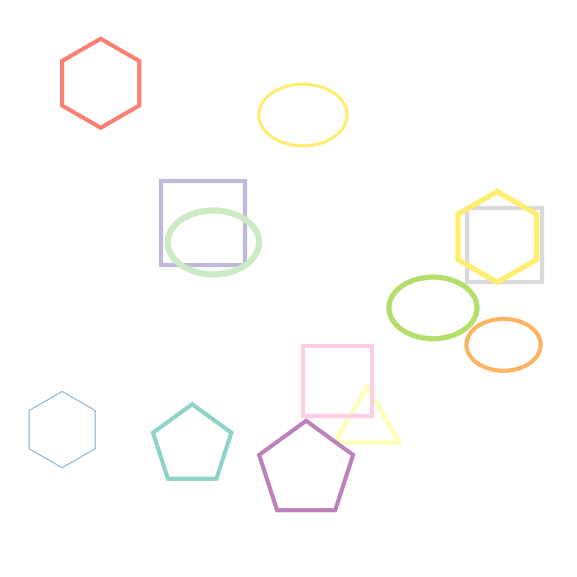[{"shape": "pentagon", "thickness": 2, "radius": 0.36, "center": [0.333, 0.228]}, {"shape": "triangle", "thickness": 2, "radius": 0.32, "center": [0.636, 0.265]}, {"shape": "square", "thickness": 2, "radius": 0.36, "center": [0.351, 0.613]}, {"shape": "hexagon", "thickness": 2, "radius": 0.39, "center": [0.174, 0.855]}, {"shape": "hexagon", "thickness": 0.5, "radius": 0.33, "center": [0.108, 0.255]}, {"shape": "oval", "thickness": 2, "radius": 0.32, "center": [0.872, 0.402]}, {"shape": "oval", "thickness": 2.5, "radius": 0.38, "center": [0.75, 0.466]}, {"shape": "square", "thickness": 2, "radius": 0.3, "center": [0.584, 0.34]}, {"shape": "square", "thickness": 2, "radius": 0.32, "center": [0.873, 0.575]}, {"shape": "pentagon", "thickness": 2, "radius": 0.43, "center": [0.53, 0.185]}, {"shape": "oval", "thickness": 3, "radius": 0.4, "center": [0.369, 0.579]}, {"shape": "oval", "thickness": 1.5, "radius": 0.38, "center": [0.525, 0.8]}, {"shape": "hexagon", "thickness": 2.5, "radius": 0.39, "center": [0.861, 0.589]}]